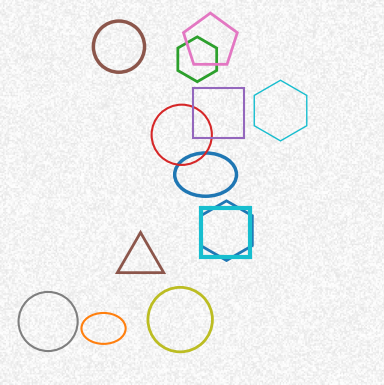[{"shape": "hexagon", "thickness": 2, "radius": 0.39, "center": [0.588, 0.401]}, {"shape": "oval", "thickness": 2.5, "radius": 0.4, "center": [0.534, 0.546]}, {"shape": "oval", "thickness": 1.5, "radius": 0.29, "center": [0.269, 0.147]}, {"shape": "hexagon", "thickness": 2, "radius": 0.29, "center": [0.512, 0.846]}, {"shape": "circle", "thickness": 1.5, "radius": 0.39, "center": [0.472, 0.65]}, {"shape": "square", "thickness": 1.5, "radius": 0.33, "center": [0.568, 0.706]}, {"shape": "triangle", "thickness": 2, "radius": 0.35, "center": [0.365, 0.327]}, {"shape": "circle", "thickness": 2.5, "radius": 0.33, "center": [0.309, 0.879]}, {"shape": "pentagon", "thickness": 2, "radius": 0.37, "center": [0.546, 0.892]}, {"shape": "circle", "thickness": 1.5, "radius": 0.38, "center": [0.125, 0.165]}, {"shape": "circle", "thickness": 2, "radius": 0.42, "center": [0.468, 0.17]}, {"shape": "hexagon", "thickness": 1, "radius": 0.39, "center": [0.729, 0.713]}, {"shape": "square", "thickness": 3, "radius": 0.32, "center": [0.585, 0.397]}]